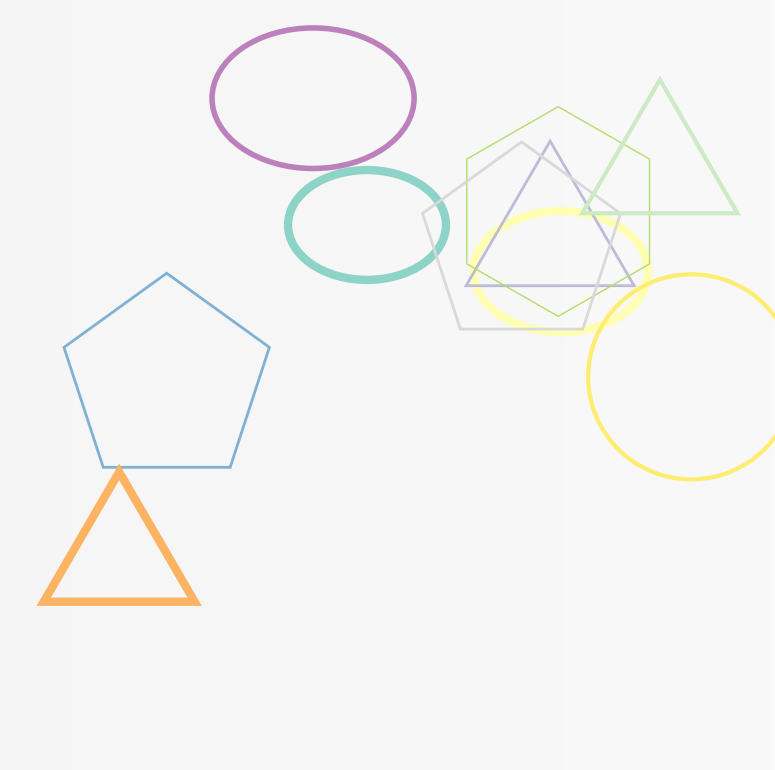[{"shape": "oval", "thickness": 3, "radius": 0.51, "center": [0.474, 0.708]}, {"shape": "oval", "thickness": 3, "radius": 0.56, "center": [0.724, 0.647]}, {"shape": "triangle", "thickness": 1, "radius": 0.63, "center": [0.71, 0.692]}, {"shape": "pentagon", "thickness": 1, "radius": 0.7, "center": [0.215, 0.506]}, {"shape": "triangle", "thickness": 3, "radius": 0.56, "center": [0.154, 0.275]}, {"shape": "hexagon", "thickness": 0.5, "radius": 0.68, "center": [0.72, 0.725]}, {"shape": "pentagon", "thickness": 1, "radius": 0.67, "center": [0.673, 0.681]}, {"shape": "oval", "thickness": 2, "radius": 0.65, "center": [0.404, 0.872]}, {"shape": "triangle", "thickness": 1.5, "radius": 0.58, "center": [0.852, 0.781]}, {"shape": "circle", "thickness": 1.5, "radius": 0.67, "center": [0.892, 0.511]}]